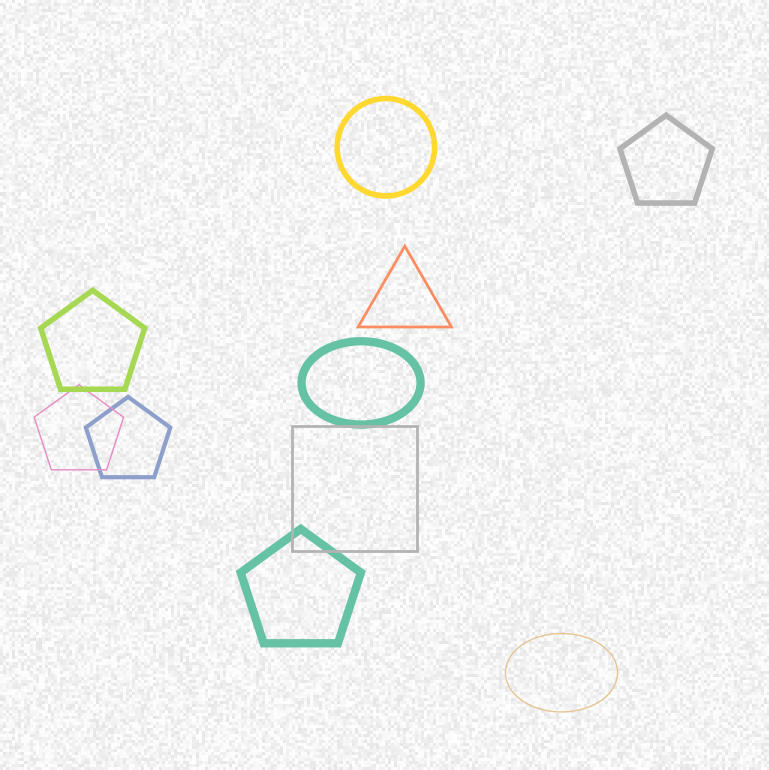[{"shape": "oval", "thickness": 3, "radius": 0.39, "center": [0.469, 0.503]}, {"shape": "pentagon", "thickness": 3, "radius": 0.41, "center": [0.391, 0.231]}, {"shape": "triangle", "thickness": 1, "radius": 0.35, "center": [0.526, 0.61]}, {"shape": "pentagon", "thickness": 1.5, "radius": 0.29, "center": [0.166, 0.427]}, {"shape": "pentagon", "thickness": 0.5, "radius": 0.31, "center": [0.103, 0.439]}, {"shape": "pentagon", "thickness": 2, "radius": 0.36, "center": [0.12, 0.552]}, {"shape": "circle", "thickness": 2, "radius": 0.32, "center": [0.501, 0.809]}, {"shape": "oval", "thickness": 0.5, "radius": 0.36, "center": [0.729, 0.126]}, {"shape": "square", "thickness": 1, "radius": 0.4, "center": [0.46, 0.365]}, {"shape": "pentagon", "thickness": 2, "radius": 0.32, "center": [0.865, 0.787]}]